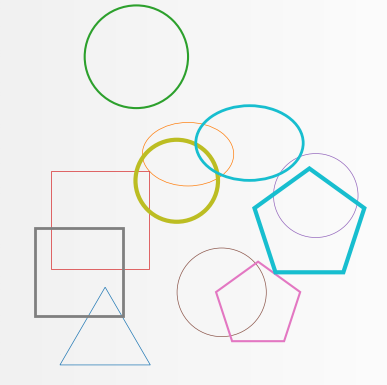[{"shape": "triangle", "thickness": 0.5, "radius": 0.67, "center": [0.271, 0.119]}, {"shape": "oval", "thickness": 0.5, "radius": 0.59, "center": [0.485, 0.599]}, {"shape": "circle", "thickness": 1.5, "radius": 0.67, "center": [0.352, 0.853]}, {"shape": "square", "thickness": 0.5, "radius": 0.64, "center": [0.258, 0.429]}, {"shape": "circle", "thickness": 0.5, "radius": 0.55, "center": [0.815, 0.492]}, {"shape": "circle", "thickness": 0.5, "radius": 0.58, "center": [0.572, 0.241]}, {"shape": "pentagon", "thickness": 1.5, "radius": 0.57, "center": [0.666, 0.206]}, {"shape": "square", "thickness": 2, "radius": 0.57, "center": [0.204, 0.295]}, {"shape": "circle", "thickness": 3, "radius": 0.53, "center": [0.456, 0.53]}, {"shape": "pentagon", "thickness": 3, "radius": 0.75, "center": [0.798, 0.413]}, {"shape": "oval", "thickness": 2, "radius": 0.69, "center": [0.644, 0.628]}]